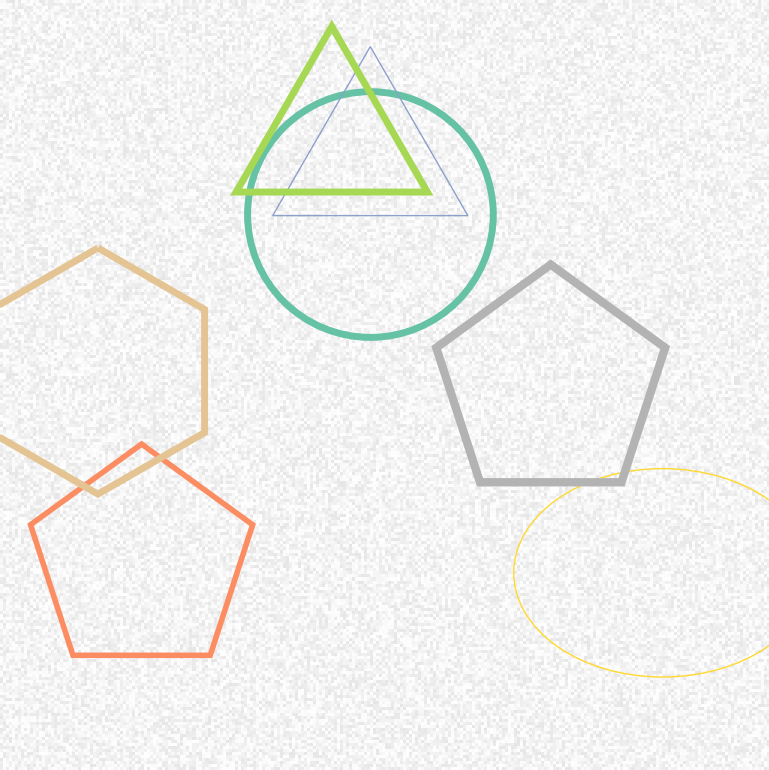[{"shape": "circle", "thickness": 2.5, "radius": 0.8, "center": [0.481, 0.721]}, {"shape": "pentagon", "thickness": 2, "radius": 0.76, "center": [0.184, 0.272]}, {"shape": "triangle", "thickness": 0.5, "radius": 0.73, "center": [0.481, 0.793]}, {"shape": "triangle", "thickness": 2.5, "radius": 0.72, "center": [0.431, 0.822]}, {"shape": "oval", "thickness": 0.5, "radius": 0.97, "center": [0.86, 0.256]}, {"shape": "hexagon", "thickness": 2.5, "radius": 0.8, "center": [0.127, 0.518]}, {"shape": "pentagon", "thickness": 3, "radius": 0.78, "center": [0.715, 0.5]}]